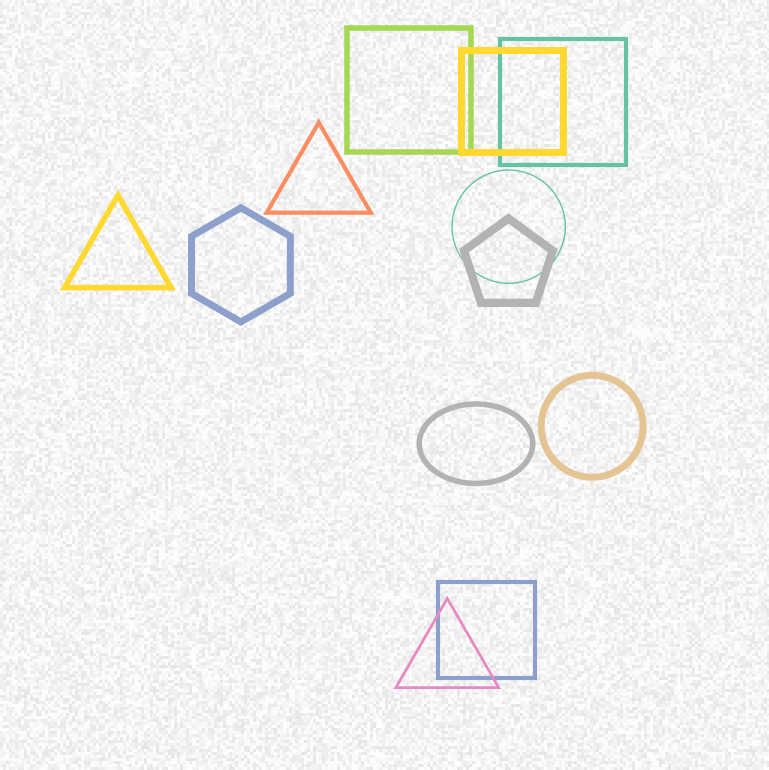[{"shape": "circle", "thickness": 0.5, "radius": 0.37, "center": [0.661, 0.706]}, {"shape": "square", "thickness": 1.5, "radius": 0.41, "center": [0.731, 0.867]}, {"shape": "triangle", "thickness": 1.5, "radius": 0.39, "center": [0.414, 0.763]}, {"shape": "hexagon", "thickness": 2.5, "radius": 0.37, "center": [0.313, 0.656]}, {"shape": "square", "thickness": 1.5, "radius": 0.31, "center": [0.632, 0.182]}, {"shape": "triangle", "thickness": 1, "radius": 0.39, "center": [0.581, 0.146]}, {"shape": "square", "thickness": 2, "radius": 0.4, "center": [0.531, 0.883]}, {"shape": "square", "thickness": 2.5, "radius": 0.33, "center": [0.665, 0.869]}, {"shape": "triangle", "thickness": 2, "radius": 0.4, "center": [0.153, 0.666]}, {"shape": "circle", "thickness": 2.5, "radius": 0.33, "center": [0.769, 0.446]}, {"shape": "pentagon", "thickness": 3, "radius": 0.3, "center": [0.66, 0.656]}, {"shape": "oval", "thickness": 2, "radius": 0.37, "center": [0.618, 0.424]}]